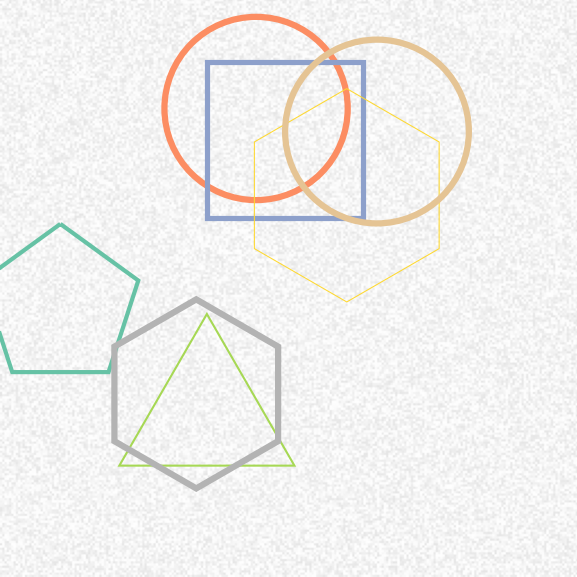[{"shape": "pentagon", "thickness": 2, "radius": 0.71, "center": [0.105, 0.47]}, {"shape": "circle", "thickness": 3, "radius": 0.79, "center": [0.443, 0.811]}, {"shape": "square", "thickness": 2.5, "radius": 0.67, "center": [0.494, 0.757]}, {"shape": "triangle", "thickness": 1, "radius": 0.88, "center": [0.358, 0.28]}, {"shape": "hexagon", "thickness": 0.5, "radius": 0.92, "center": [0.6, 0.661]}, {"shape": "circle", "thickness": 3, "radius": 0.8, "center": [0.653, 0.771]}, {"shape": "hexagon", "thickness": 3, "radius": 0.82, "center": [0.34, 0.317]}]